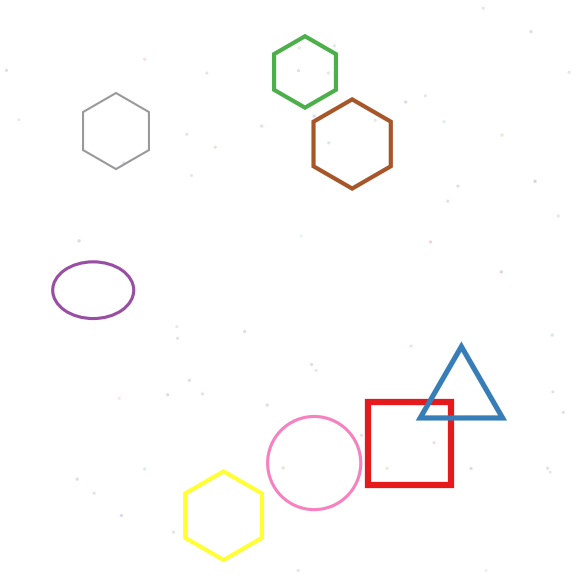[{"shape": "square", "thickness": 3, "radius": 0.36, "center": [0.709, 0.231]}, {"shape": "triangle", "thickness": 2.5, "radius": 0.41, "center": [0.799, 0.317]}, {"shape": "hexagon", "thickness": 2, "radius": 0.31, "center": [0.528, 0.875]}, {"shape": "oval", "thickness": 1.5, "radius": 0.35, "center": [0.161, 0.497]}, {"shape": "hexagon", "thickness": 2, "radius": 0.38, "center": [0.387, 0.106]}, {"shape": "hexagon", "thickness": 2, "radius": 0.39, "center": [0.61, 0.75]}, {"shape": "circle", "thickness": 1.5, "radius": 0.4, "center": [0.544, 0.197]}, {"shape": "hexagon", "thickness": 1, "radius": 0.33, "center": [0.201, 0.772]}]